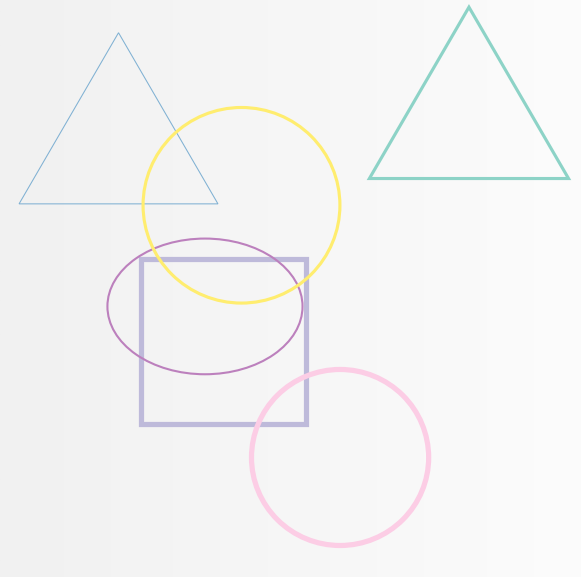[{"shape": "triangle", "thickness": 1.5, "radius": 0.99, "center": [0.807, 0.789]}, {"shape": "square", "thickness": 2.5, "radius": 0.71, "center": [0.384, 0.408]}, {"shape": "triangle", "thickness": 0.5, "radius": 0.99, "center": [0.204, 0.745]}, {"shape": "circle", "thickness": 2.5, "radius": 0.76, "center": [0.585, 0.207]}, {"shape": "oval", "thickness": 1, "radius": 0.84, "center": [0.353, 0.469]}, {"shape": "circle", "thickness": 1.5, "radius": 0.85, "center": [0.415, 0.644]}]